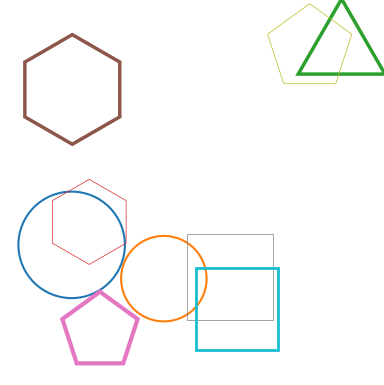[{"shape": "circle", "thickness": 1.5, "radius": 0.69, "center": [0.186, 0.364]}, {"shape": "circle", "thickness": 1.5, "radius": 0.56, "center": [0.426, 0.276]}, {"shape": "triangle", "thickness": 2.5, "radius": 0.65, "center": [0.887, 0.873]}, {"shape": "hexagon", "thickness": 0.5, "radius": 0.55, "center": [0.232, 0.424]}, {"shape": "hexagon", "thickness": 2.5, "radius": 0.71, "center": [0.188, 0.768]}, {"shape": "pentagon", "thickness": 3, "radius": 0.51, "center": [0.26, 0.139]}, {"shape": "square", "thickness": 0.5, "radius": 0.56, "center": [0.596, 0.28]}, {"shape": "pentagon", "thickness": 0.5, "radius": 0.57, "center": [0.804, 0.876]}, {"shape": "square", "thickness": 2, "radius": 0.53, "center": [0.616, 0.196]}]